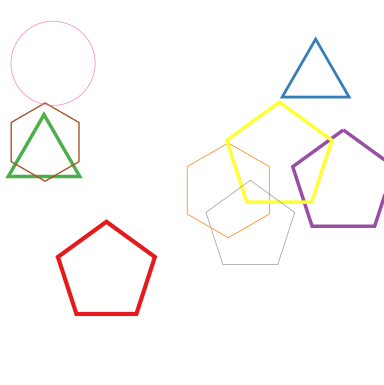[{"shape": "pentagon", "thickness": 3, "radius": 0.66, "center": [0.276, 0.292]}, {"shape": "triangle", "thickness": 2, "radius": 0.5, "center": [0.82, 0.798]}, {"shape": "triangle", "thickness": 2.5, "radius": 0.54, "center": [0.114, 0.595]}, {"shape": "pentagon", "thickness": 2.5, "radius": 0.69, "center": [0.892, 0.524]}, {"shape": "hexagon", "thickness": 0.5, "radius": 0.62, "center": [0.593, 0.506]}, {"shape": "pentagon", "thickness": 2.5, "radius": 0.72, "center": [0.726, 0.591]}, {"shape": "hexagon", "thickness": 1, "radius": 0.51, "center": [0.117, 0.631]}, {"shape": "circle", "thickness": 0.5, "radius": 0.55, "center": [0.138, 0.836]}, {"shape": "pentagon", "thickness": 0.5, "radius": 0.61, "center": [0.65, 0.411]}]